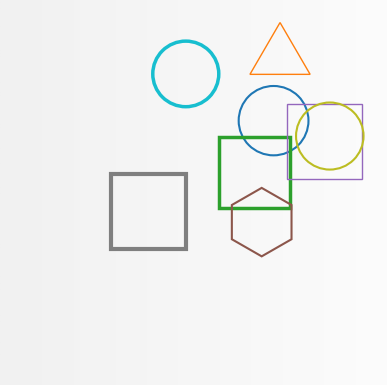[{"shape": "circle", "thickness": 1.5, "radius": 0.45, "center": [0.706, 0.687]}, {"shape": "triangle", "thickness": 1, "radius": 0.45, "center": [0.723, 0.852]}, {"shape": "square", "thickness": 2.5, "radius": 0.46, "center": [0.657, 0.551]}, {"shape": "square", "thickness": 1, "radius": 0.49, "center": [0.838, 0.633]}, {"shape": "hexagon", "thickness": 1.5, "radius": 0.44, "center": [0.675, 0.423]}, {"shape": "square", "thickness": 3, "radius": 0.49, "center": [0.383, 0.451]}, {"shape": "circle", "thickness": 1.5, "radius": 0.44, "center": [0.851, 0.647]}, {"shape": "circle", "thickness": 2.5, "radius": 0.43, "center": [0.479, 0.808]}]